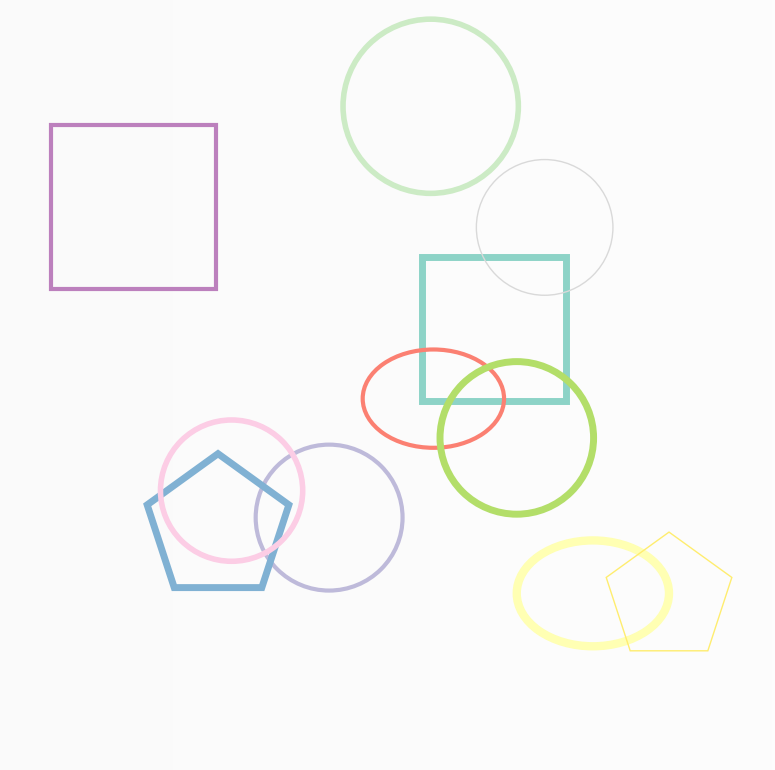[{"shape": "square", "thickness": 2.5, "radius": 0.47, "center": [0.637, 0.573]}, {"shape": "oval", "thickness": 3, "radius": 0.49, "center": [0.765, 0.229]}, {"shape": "circle", "thickness": 1.5, "radius": 0.47, "center": [0.425, 0.328]}, {"shape": "oval", "thickness": 1.5, "radius": 0.46, "center": [0.559, 0.482]}, {"shape": "pentagon", "thickness": 2.5, "radius": 0.48, "center": [0.281, 0.315]}, {"shape": "circle", "thickness": 2.5, "radius": 0.5, "center": [0.667, 0.431]}, {"shape": "circle", "thickness": 2, "radius": 0.46, "center": [0.299, 0.363]}, {"shape": "circle", "thickness": 0.5, "radius": 0.44, "center": [0.703, 0.705]}, {"shape": "square", "thickness": 1.5, "radius": 0.53, "center": [0.172, 0.731]}, {"shape": "circle", "thickness": 2, "radius": 0.57, "center": [0.556, 0.862]}, {"shape": "pentagon", "thickness": 0.5, "radius": 0.43, "center": [0.863, 0.224]}]